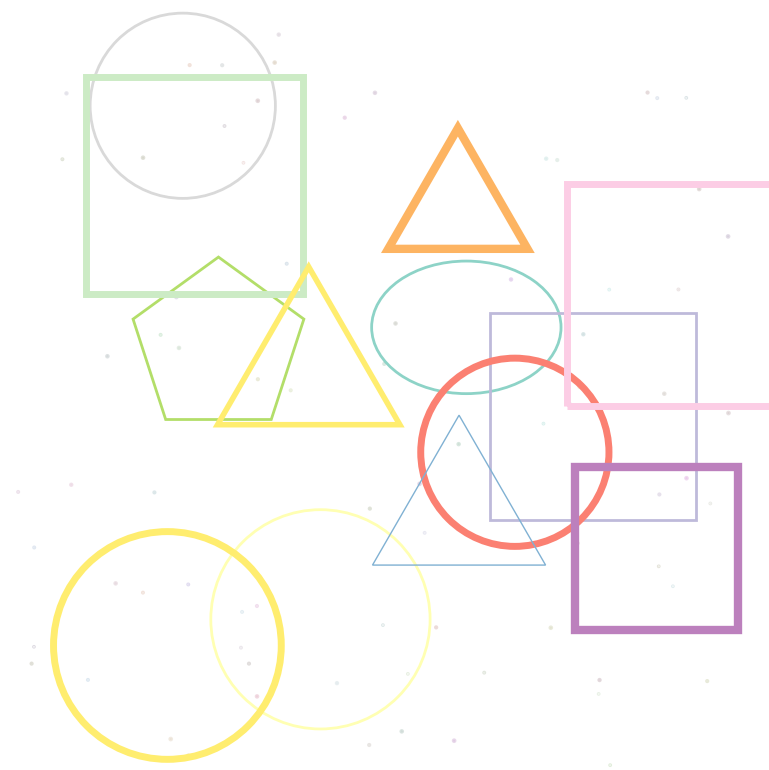[{"shape": "oval", "thickness": 1, "radius": 0.61, "center": [0.606, 0.575]}, {"shape": "circle", "thickness": 1, "radius": 0.71, "center": [0.416, 0.196]}, {"shape": "square", "thickness": 1, "radius": 0.67, "center": [0.771, 0.459]}, {"shape": "circle", "thickness": 2.5, "radius": 0.61, "center": [0.669, 0.413]}, {"shape": "triangle", "thickness": 0.5, "radius": 0.65, "center": [0.596, 0.331]}, {"shape": "triangle", "thickness": 3, "radius": 0.52, "center": [0.595, 0.729]}, {"shape": "pentagon", "thickness": 1, "radius": 0.58, "center": [0.284, 0.55]}, {"shape": "square", "thickness": 2.5, "radius": 0.72, "center": [0.88, 0.617]}, {"shape": "circle", "thickness": 1, "radius": 0.6, "center": [0.237, 0.863]}, {"shape": "square", "thickness": 3, "radius": 0.53, "center": [0.852, 0.288]}, {"shape": "square", "thickness": 2.5, "radius": 0.7, "center": [0.253, 0.759]}, {"shape": "triangle", "thickness": 2, "radius": 0.68, "center": [0.401, 0.517]}, {"shape": "circle", "thickness": 2.5, "radius": 0.74, "center": [0.217, 0.162]}]